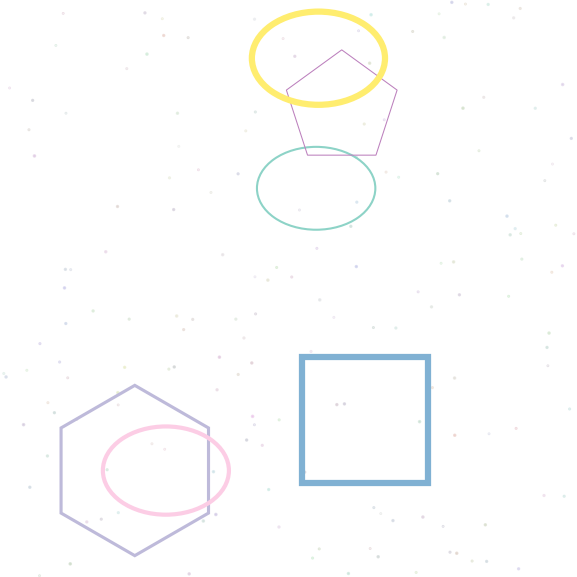[{"shape": "oval", "thickness": 1, "radius": 0.51, "center": [0.547, 0.673]}, {"shape": "hexagon", "thickness": 1.5, "radius": 0.74, "center": [0.233, 0.184]}, {"shape": "square", "thickness": 3, "radius": 0.55, "center": [0.632, 0.272]}, {"shape": "oval", "thickness": 2, "radius": 0.55, "center": [0.287, 0.184]}, {"shape": "pentagon", "thickness": 0.5, "radius": 0.5, "center": [0.592, 0.812]}, {"shape": "oval", "thickness": 3, "radius": 0.58, "center": [0.551, 0.898]}]